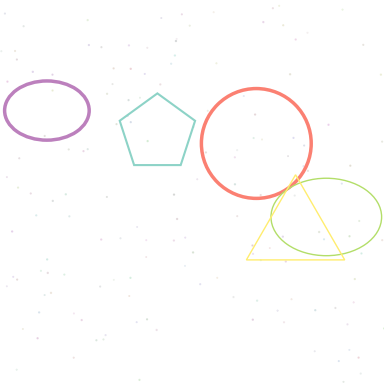[{"shape": "pentagon", "thickness": 1.5, "radius": 0.51, "center": [0.409, 0.654]}, {"shape": "circle", "thickness": 2.5, "radius": 0.71, "center": [0.666, 0.627]}, {"shape": "oval", "thickness": 1, "radius": 0.72, "center": [0.848, 0.436]}, {"shape": "oval", "thickness": 2.5, "radius": 0.55, "center": [0.122, 0.713]}, {"shape": "triangle", "thickness": 1, "radius": 0.74, "center": [0.768, 0.399]}]